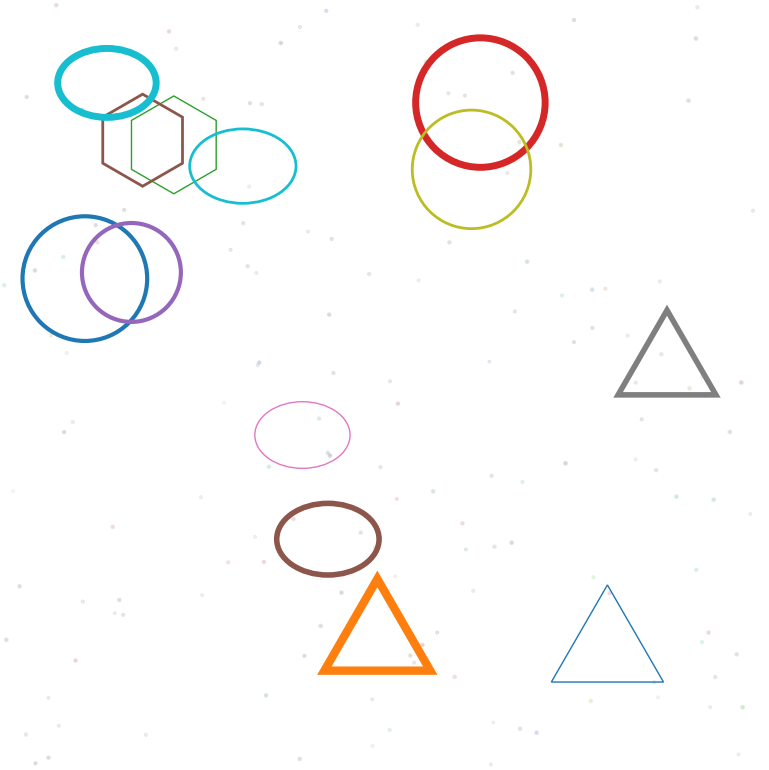[{"shape": "circle", "thickness": 1.5, "radius": 0.4, "center": [0.11, 0.638]}, {"shape": "triangle", "thickness": 0.5, "radius": 0.42, "center": [0.789, 0.156]}, {"shape": "triangle", "thickness": 3, "radius": 0.4, "center": [0.49, 0.169]}, {"shape": "hexagon", "thickness": 0.5, "radius": 0.32, "center": [0.226, 0.812]}, {"shape": "circle", "thickness": 2.5, "radius": 0.42, "center": [0.624, 0.867]}, {"shape": "circle", "thickness": 1.5, "radius": 0.32, "center": [0.171, 0.646]}, {"shape": "hexagon", "thickness": 1, "radius": 0.3, "center": [0.185, 0.818]}, {"shape": "oval", "thickness": 2, "radius": 0.33, "center": [0.426, 0.3]}, {"shape": "oval", "thickness": 0.5, "radius": 0.31, "center": [0.393, 0.435]}, {"shape": "triangle", "thickness": 2, "radius": 0.37, "center": [0.866, 0.524]}, {"shape": "circle", "thickness": 1, "radius": 0.38, "center": [0.612, 0.78]}, {"shape": "oval", "thickness": 1, "radius": 0.35, "center": [0.315, 0.784]}, {"shape": "oval", "thickness": 2.5, "radius": 0.32, "center": [0.139, 0.892]}]